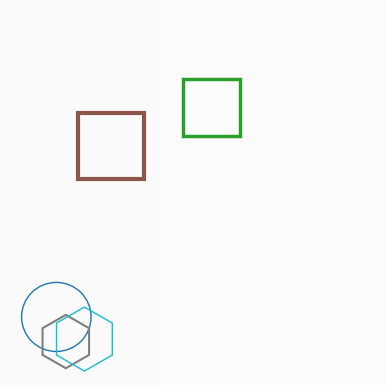[{"shape": "circle", "thickness": 1, "radius": 0.45, "center": [0.145, 0.177]}, {"shape": "square", "thickness": 2.5, "radius": 0.37, "center": [0.546, 0.722]}, {"shape": "square", "thickness": 3, "radius": 0.43, "center": [0.287, 0.621]}, {"shape": "hexagon", "thickness": 1.5, "radius": 0.35, "center": [0.17, 0.113]}, {"shape": "hexagon", "thickness": 1, "radius": 0.42, "center": [0.218, 0.119]}]